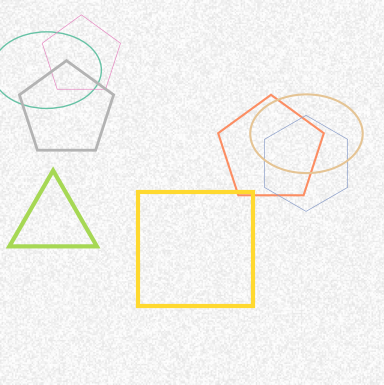[{"shape": "oval", "thickness": 1, "radius": 0.71, "center": [0.121, 0.818]}, {"shape": "pentagon", "thickness": 1.5, "radius": 0.72, "center": [0.704, 0.609]}, {"shape": "hexagon", "thickness": 0.5, "radius": 0.62, "center": [0.795, 0.576]}, {"shape": "pentagon", "thickness": 0.5, "radius": 0.53, "center": [0.211, 0.855]}, {"shape": "triangle", "thickness": 3, "radius": 0.66, "center": [0.138, 0.426]}, {"shape": "square", "thickness": 3, "radius": 0.75, "center": [0.508, 0.353]}, {"shape": "oval", "thickness": 1.5, "radius": 0.73, "center": [0.796, 0.653]}, {"shape": "pentagon", "thickness": 2, "radius": 0.64, "center": [0.173, 0.714]}]